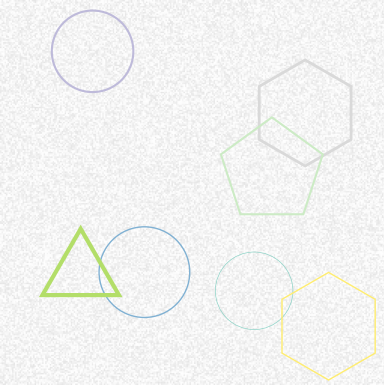[{"shape": "circle", "thickness": 0.5, "radius": 0.5, "center": [0.66, 0.245]}, {"shape": "circle", "thickness": 1.5, "radius": 0.53, "center": [0.24, 0.867]}, {"shape": "circle", "thickness": 1, "radius": 0.59, "center": [0.375, 0.293]}, {"shape": "triangle", "thickness": 3, "radius": 0.57, "center": [0.21, 0.291]}, {"shape": "hexagon", "thickness": 2, "radius": 0.69, "center": [0.793, 0.707]}, {"shape": "pentagon", "thickness": 1.5, "radius": 0.7, "center": [0.706, 0.556]}, {"shape": "hexagon", "thickness": 1, "radius": 0.7, "center": [0.853, 0.153]}]